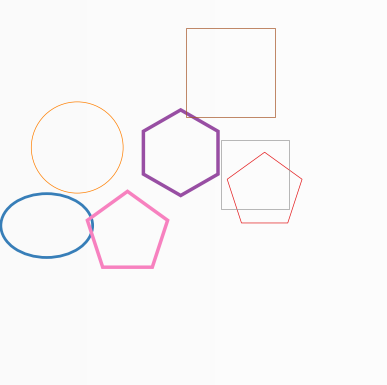[{"shape": "pentagon", "thickness": 0.5, "radius": 0.51, "center": [0.683, 0.503]}, {"shape": "oval", "thickness": 2, "radius": 0.59, "center": [0.121, 0.414]}, {"shape": "hexagon", "thickness": 2.5, "radius": 0.56, "center": [0.466, 0.603]}, {"shape": "circle", "thickness": 0.5, "radius": 0.59, "center": [0.199, 0.617]}, {"shape": "square", "thickness": 0.5, "radius": 0.57, "center": [0.594, 0.811]}, {"shape": "pentagon", "thickness": 2.5, "radius": 0.54, "center": [0.329, 0.394]}, {"shape": "square", "thickness": 0.5, "radius": 0.44, "center": [0.658, 0.546]}]